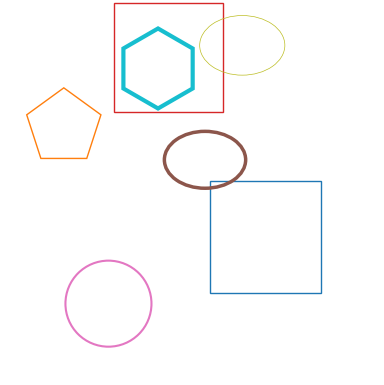[{"shape": "square", "thickness": 1, "radius": 0.72, "center": [0.69, 0.384]}, {"shape": "pentagon", "thickness": 1, "radius": 0.51, "center": [0.166, 0.67]}, {"shape": "square", "thickness": 1, "radius": 0.71, "center": [0.438, 0.85]}, {"shape": "oval", "thickness": 2.5, "radius": 0.53, "center": [0.533, 0.585]}, {"shape": "circle", "thickness": 1.5, "radius": 0.56, "center": [0.282, 0.211]}, {"shape": "oval", "thickness": 0.5, "radius": 0.55, "center": [0.629, 0.882]}, {"shape": "hexagon", "thickness": 3, "radius": 0.52, "center": [0.41, 0.822]}]